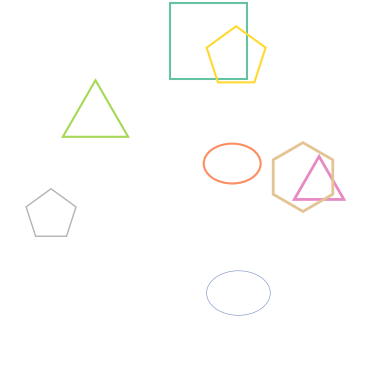[{"shape": "square", "thickness": 1.5, "radius": 0.5, "center": [0.541, 0.893]}, {"shape": "oval", "thickness": 1.5, "radius": 0.37, "center": [0.603, 0.575]}, {"shape": "oval", "thickness": 0.5, "radius": 0.41, "center": [0.619, 0.239]}, {"shape": "triangle", "thickness": 2, "radius": 0.37, "center": [0.829, 0.519]}, {"shape": "triangle", "thickness": 1.5, "radius": 0.49, "center": [0.248, 0.694]}, {"shape": "pentagon", "thickness": 1.5, "radius": 0.4, "center": [0.613, 0.851]}, {"shape": "hexagon", "thickness": 2, "radius": 0.45, "center": [0.787, 0.54]}, {"shape": "pentagon", "thickness": 1, "radius": 0.34, "center": [0.133, 0.441]}]